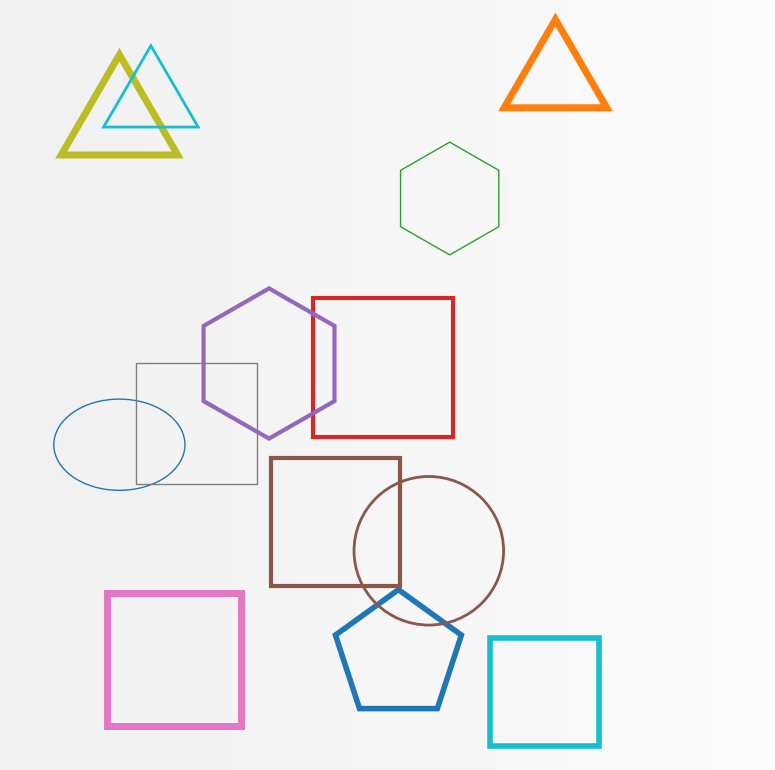[{"shape": "oval", "thickness": 0.5, "radius": 0.42, "center": [0.154, 0.422]}, {"shape": "pentagon", "thickness": 2, "radius": 0.43, "center": [0.514, 0.149]}, {"shape": "triangle", "thickness": 2.5, "radius": 0.38, "center": [0.717, 0.898]}, {"shape": "hexagon", "thickness": 0.5, "radius": 0.37, "center": [0.58, 0.742]}, {"shape": "square", "thickness": 1.5, "radius": 0.45, "center": [0.494, 0.523]}, {"shape": "hexagon", "thickness": 1.5, "radius": 0.49, "center": [0.347, 0.528]}, {"shape": "circle", "thickness": 1, "radius": 0.48, "center": [0.553, 0.285]}, {"shape": "square", "thickness": 1.5, "radius": 0.42, "center": [0.433, 0.322]}, {"shape": "square", "thickness": 2.5, "radius": 0.43, "center": [0.225, 0.143]}, {"shape": "square", "thickness": 0.5, "radius": 0.39, "center": [0.254, 0.45]}, {"shape": "triangle", "thickness": 2.5, "radius": 0.43, "center": [0.154, 0.842]}, {"shape": "square", "thickness": 2, "radius": 0.35, "center": [0.703, 0.101]}, {"shape": "triangle", "thickness": 1, "radius": 0.35, "center": [0.195, 0.87]}]